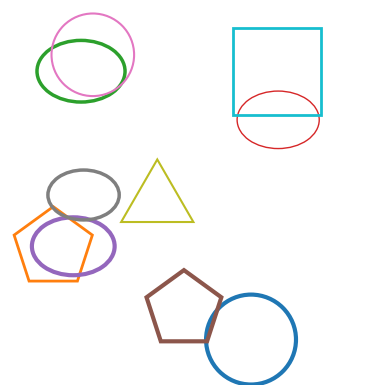[{"shape": "circle", "thickness": 3, "radius": 0.58, "center": [0.652, 0.118]}, {"shape": "pentagon", "thickness": 2, "radius": 0.53, "center": [0.138, 0.356]}, {"shape": "oval", "thickness": 2.5, "radius": 0.57, "center": [0.21, 0.815]}, {"shape": "oval", "thickness": 1, "radius": 0.53, "center": [0.723, 0.689]}, {"shape": "oval", "thickness": 3, "radius": 0.54, "center": [0.19, 0.36]}, {"shape": "pentagon", "thickness": 3, "radius": 0.51, "center": [0.478, 0.196]}, {"shape": "circle", "thickness": 1.5, "radius": 0.54, "center": [0.241, 0.858]}, {"shape": "oval", "thickness": 2.5, "radius": 0.46, "center": [0.217, 0.494]}, {"shape": "triangle", "thickness": 1.5, "radius": 0.54, "center": [0.409, 0.477]}, {"shape": "square", "thickness": 2, "radius": 0.57, "center": [0.72, 0.814]}]